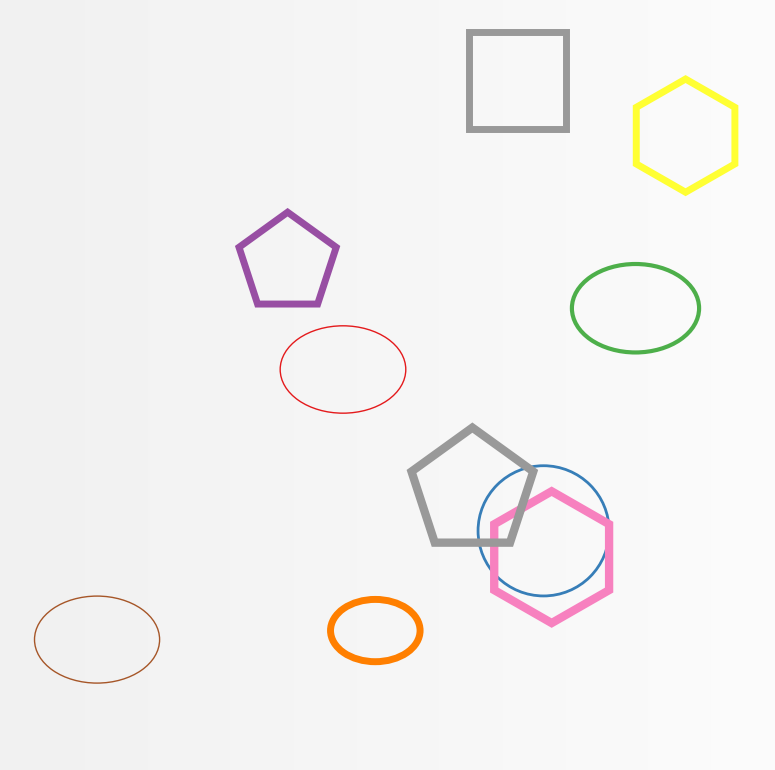[{"shape": "oval", "thickness": 0.5, "radius": 0.41, "center": [0.443, 0.52]}, {"shape": "circle", "thickness": 1, "radius": 0.42, "center": [0.701, 0.311]}, {"shape": "oval", "thickness": 1.5, "radius": 0.41, "center": [0.82, 0.6]}, {"shape": "pentagon", "thickness": 2.5, "radius": 0.33, "center": [0.371, 0.658]}, {"shape": "oval", "thickness": 2.5, "radius": 0.29, "center": [0.484, 0.181]}, {"shape": "hexagon", "thickness": 2.5, "radius": 0.37, "center": [0.885, 0.824]}, {"shape": "oval", "thickness": 0.5, "radius": 0.4, "center": [0.125, 0.169]}, {"shape": "hexagon", "thickness": 3, "radius": 0.43, "center": [0.712, 0.276]}, {"shape": "pentagon", "thickness": 3, "radius": 0.41, "center": [0.61, 0.362]}, {"shape": "square", "thickness": 2.5, "radius": 0.32, "center": [0.668, 0.896]}]